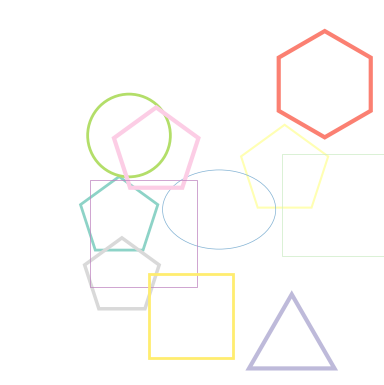[{"shape": "pentagon", "thickness": 2, "radius": 0.53, "center": [0.31, 0.436]}, {"shape": "pentagon", "thickness": 1.5, "radius": 0.59, "center": [0.739, 0.557]}, {"shape": "triangle", "thickness": 3, "radius": 0.64, "center": [0.758, 0.107]}, {"shape": "hexagon", "thickness": 3, "radius": 0.69, "center": [0.843, 0.781]}, {"shape": "oval", "thickness": 0.5, "radius": 0.73, "center": [0.569, 0.456]}, {"shape": "circle", "thickness": 2, "radius": 0.54, "center": [0.335, 0.648]}, {"shape": "pentagon", "thickness": 3, "radius": 0.58, "center": [0.406, 0.606]}, {"shape": "pentagon", "thickness": 2.5, "radius": 0.51, "center": [0.317, 0.28]}, {"shape": "square", "thickness": 0.5, "radius": 0.7, "center": [0.372, 0.394]}, {"shape": "square", "thickness": 0.5, "radius": 0.66, "center": [0.866, 0.468]}, {"shape": "square", "thickness": 2, "radius": 0.55, "center": [0.496, 0.178]}]